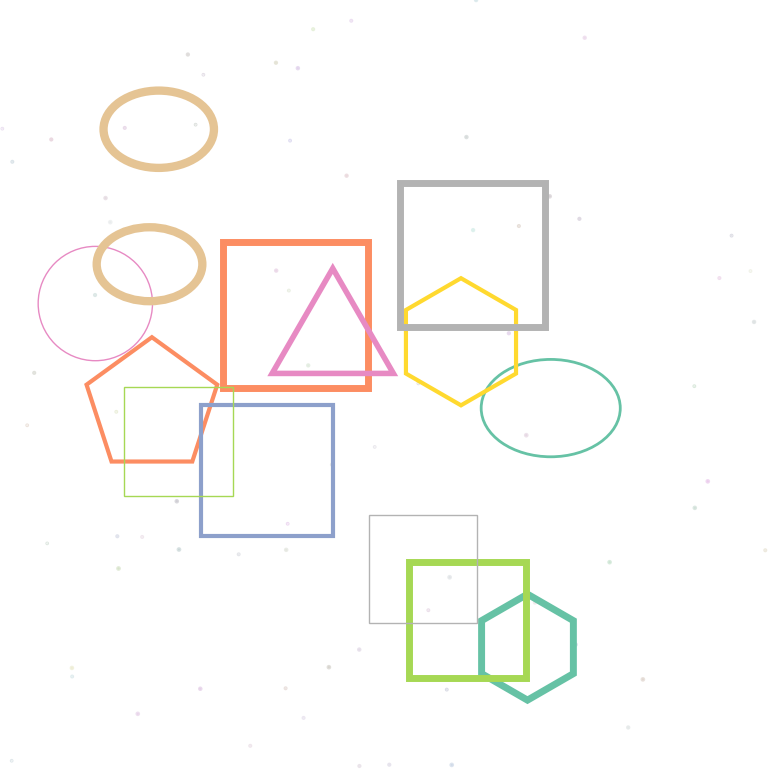[{"shape": "oval", "thickness": 1, "radius": 0.45, "center": [0.715, 0.47]}, {"shape": "hexagon", "thickness": 2.5, "radius": 0.34, "center": [0.685, 0.16]}, {"shape": "pentagon", "thickness": 1.5, "radius": 0.45, "center": [0.197, 0.473]}, {"shape": "square", "thickness": 2.5, "radius": 0.47, "center": [0.384, 0.591]}, {"shape": "square", "thickness": 1.5, "radius": 0.43, "center": [0.347, 0.388]}, {"shape": "triangle", "thickness": 2, "radius": 0.45, "center": [0.432, 0.56]}, {"shape": "circle", "thickness": 0.5, "radius": 0.37, "center": [0.124, 0.606]}, {"shape": "square", "thickness": 0.5, "radius": 0.35, "center": [0.232, 0.426]}, {"shape": "square", "thickness": 2.5, "radius": 0.38, "center": [0.607, 0.195]}, {"shape": "hexagon", "thickness": 1.5, "radius": 0.41, "center": [0.599, 0.556]}, {"shape": "oval", "thickness": 3, "radius": 0.34, "center": [0.194, 0.657]}, {"shape": "oval", "thickness": 3, "radius": 0.36, "center": [0.206, 0.832]}, {"shape": "square", "thickness": 0.5, "radius": 0.35, "center": [0.549, 0.261]}, {"shape": "square", "thickness": 2.5, "radius": 0.47, "center": [0.613, 0.669]}]